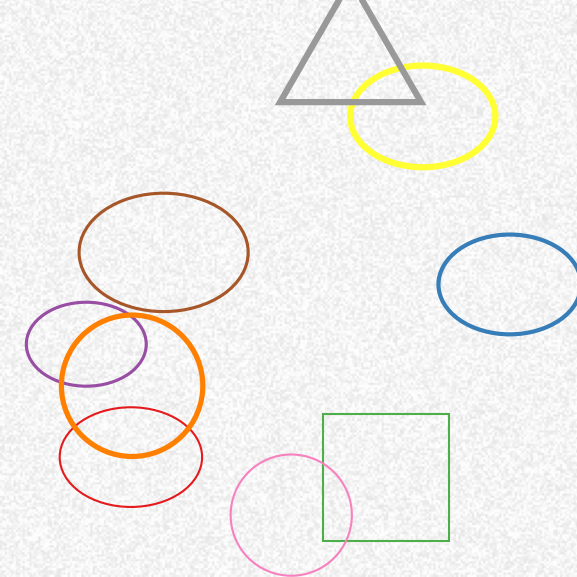[{"shape": "oval", "thickness": 1, "radius": 0.62, "center": [0.227, 0.208]}, {"shape": "oval", "thickness": 2, "radius": 0.62, "center": [0.883, 0.507]}, {"shape": "square", "thickness": 1, "radius": 0.55, "center": [0.668, 0.172]}, {"shape": "oval", "thickness": 1.5, "radius": 0.52, "center": [0.149, 0.403]}, {"shape": "circle", "thickness": 2.5, "radius": 0.61, "center": [0.229, 0.331]}, {"shape": "oval", "thickness": 3, "radius": 0.63, "center": [0.732, 0.798]}, {"shape": "oval", "thickness": 1.5, "radius": 0.73, "center": [0.283, 0.562]}, {"shape": "circle", "thickness": 1, "radius": 0.52, "center": [0.504, 0.107]}, {"shape": "triangle", "thickness": 3, "radius": 0.7, "center": [0.607, 0.893]}]